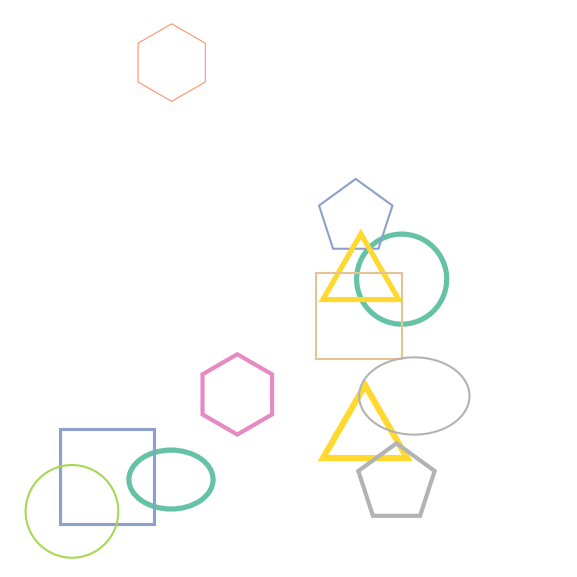[{"shape": "circle", "thickness": 2.5, "radius": 0.39, "center": [0.696, 0.516]}, {"shape": "oval", "thickness": 2.5, "radius": 0.36, "center": [0.296, 0.169]}, {"shape": "hexagon", "thickness": 0.5, "radius": 0.34, "center": [0.297, 0.891]}, {"shape": "pentagon", "thickness": 1, "radius": 0.33, "center": [0.616, 0.622]}, {"shape": "square", "thickness": 1.5, "radius": 0.41, "center": [0.186, 0.174]}, {"shape": "hexagon", "thickness": 2, "radius": 0.35, "center": [0.411, 0.316]}, {"shape": "circle", "thickness": 1, "radius": 0.4, "center": [0.125, 0.114]}, {"shape": "triangle", "thickness": 3, "radius": 0.42, "center": [0.632, 0.248]}, {"shape": "triangle", "thickness": 2.5, "radius": 0.38, "center": [0.625, 0.518]}, {"shape": "square", "thickness": 1, "radius": 0.37, "center": [0.621, 0.452]}, {"shape": "pentagon", "thickness": 2, "radius": 0.35, "center": [0.687, 0.162]}, {"shape": "oval", "thickness": 1, "radius": 0.48, "center": [0.717, 0.313]}]